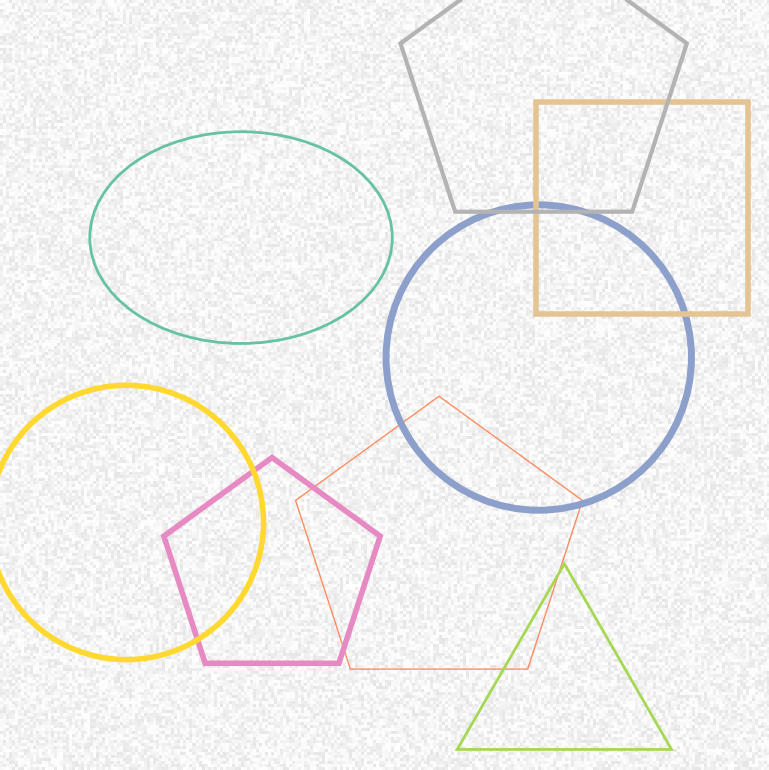[{"shape": "oval", "thickness": 1, "radius": 0.98, "center": [0.313, 0.691]}, {"shape": "pentagon", "thickness": 0.5, "radius": 0.98, "center": [0.57, 0.29]}, {"shape": "circle", "thickness": 2.5, "radius": 0.99, "center": [0.7, 0.536]}, {"shape": "pentagon", "thickness": 2, "radius": 0.74, "center": [0.353, 0.258]}, {"shape": "triangle", "thickness": 1, "radius": 0.8, "center": [0.733, 0.107]}, {"shape": "circle", "thickness": 2, "radius": 0.89, "center": [0.164, 0.321]}, {"shape": "square", "thickness": 2, "radius": 0.69, "center": [0.834, 0.729]}, {"shape": "pentagon", "thickness": 1.5, "radius": 0.98, "center": [0.706, 0.883]}]